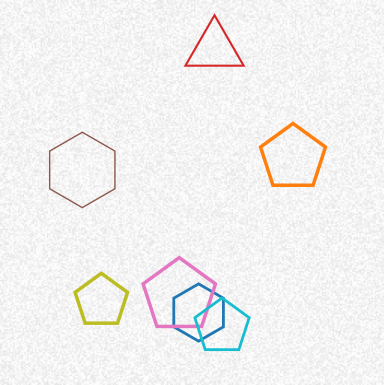[{"shape": "hexagon", "thickness": 2, "radius": 0.37, "center": [0.516, 0.188]}, {"shape": "pentagon", "thickness": 2.5, "radius": 0.44, "center": [0.761, 0.591]}, {"shape": "triangle", "thickness": 1.5, "radius": 0.44, "center": [0.557, 0.873]}, {"shape": "hexagon", "thickness": 1, "radius": 0.49, "center": [0.214, 0.559]}, {"shape": "pentagon", "thickness": 2.5, "radius": 0.49, "center": [0.466, 0.232]}, {"shape": "pentagon", "thickness": 2.5, "radius": 0.36, "center": [0.263, 0.219]}, {"shape": "pentagon", "thickness": 2, "radius": 0.37, "center": [0.577, 0.152]}]